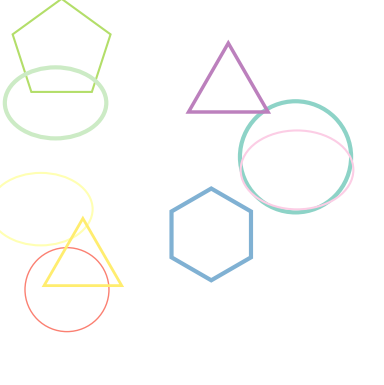[{"shape": "circle", "thickness": 3, "radius": 0.72, "center": [0.768, 0.593]}, {"shape": "oval", "thickness": 1.5, "radius": 0.67, "center": [0.106, 0.457]}, {"shape": "circle", "thickness": 1, "radius": 0.55, "center": [0.174, 0.248]}, {"shape": "hexagon", "thickness": 3, "radius": 0.6, "center": [0.549, 0.391]}, {"shape": "pentagon", "thickness": 1.5, "radius": 0.67, "center": [0.16, 0.869]}, {"shape": "oval", "thickness": 1.5, "radius": 0.73, "center": [0.771, 0.559]}, {"shape": "triangle", "thickness": 2.5, "radius": 0.6, "center": [0.593, 0.769]}, {"shape": "oval", "thickness": 3, "radius": 0.66, "center": [0.144, 0.733]}, {"shape": "triangle", "thickness": 2, "radius": 0.58, "center": [0.215, 0.316]}]